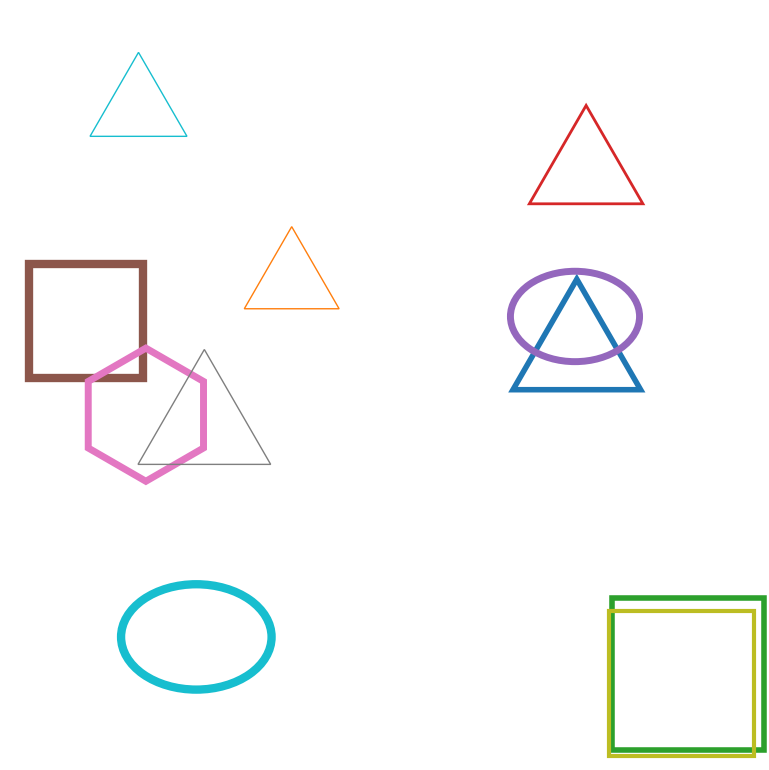[{"shape": "triangle", "thickness": 2, "radius": 0.48, "center": [0.749, 0.542]}, {"shape": "triangle", "thickness": 0.5, "radius": 0.36, "center": [0.379, 0.635]}, {"shape": "square", "thickness": 2, "radius": 0.49, "center": [0.893, 0.125]}, {"shape": "triangle", "thickness": 1, "radius": 0.43, "center": [0.761, 0.778]}, {"shape": "oval", "thickness": 2.5, "radius": 0.42, "center": [0.747, 0.589]}, {"shape": "square", "thickness": 3, "radius": 0.37, "center": [0.112, 0.583]}, {"shape": "hexagon", "thickness": 2.5, "radius": 0.43, "center": [0.189, 0.461]}, {"shape": "triangle", "thickness": 0.5, "radius": 0.5, "center": [0.265, 0.447]}, {"shape": "square", "thickness": 1.5, "radius": 0.47, "center": [0.885, 0.113]}, {"shape": "oval", "thickness": 3, "radius": 0.49, "center": [0.255, 0.173]}, {"shape": "triangle", "thickness": 0.5, "radius": 0.36, "center": [0.18, 0.859]}]